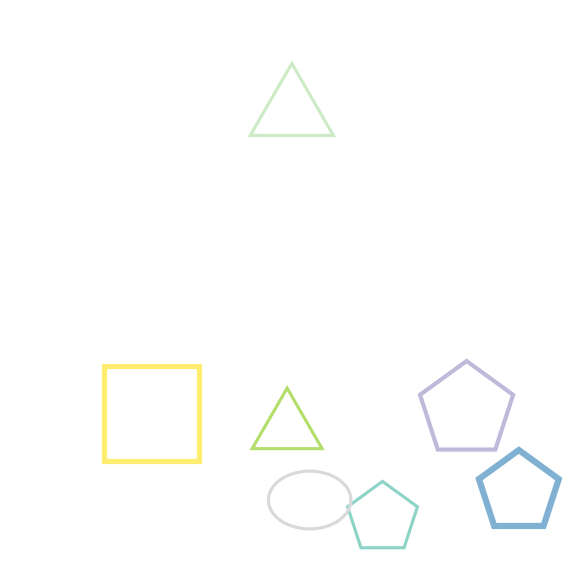[{"shape": "pentagon", "thickness": 1.5, "radius": 0.32, "center": [0.662, 0.102]}, {"shape": "pentagon", "thickness": 2, "radius": 0.42, "center": [0.808, 0.289]}, {"shape": "pentagon", "thickness": 3, "radius": 0.36, "center": [0.898, 0.147]}, {"shape": "triangle", "thickness": 1.5, "radius": 0.35, "center": [0.497, 0.257]}, {"shape": "oval", "thickness": 1.5, "radius": 0.36, "center": [0.536, 0.133]}, {"shape": "triangle", "thickness": 1.5, "radius": 0.42, "center": [0.505, 0.806]}, {"shape": "square", "thickness": 2.5, "radius": 0.41, "center": [0.262, 0.283]}]